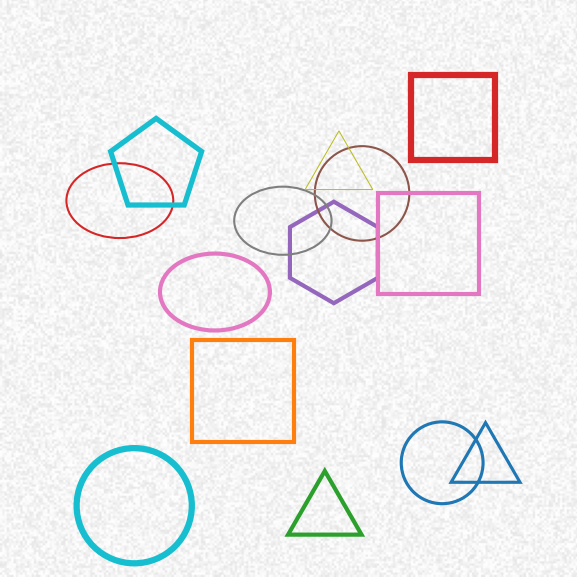[{"shape": "circle", "thickness": 1.5, "radius": 0.35, "center": [0.766, 0.198]}, {"shape": "triangle", "thickness": 1.5, "radius": 0.34, "center": [0.841, 0.198]}, {"shape": "square", "thickness": 2, "radius": 0.44, "center": [0.421, 0.322]}, {"shape": "triangle", "thickness": 2, "radius": 0.37, "center": [0.562, 0.11]}, {"shape": "square", "thickness": 3, "radius": 0.37, "center": [0.784, 0.795]}, {"shape": "oval", "thickness": 1, "radius": 0.46, "center": [0.208, 0.652]}, {"shape": "hexagon", "thickness": 2, "radius": 0.44, "center": [0.578, 0.562]}, {"shape": "circle", "thickness": 1, "radius": 0.41, "center": [0.627, 0.664]}, {"shape": "oval", "thickness": 2, "radius": 0.48, "center": [0.372, 0.493]}, {"shape": "square", "thickness": 2, "radius": 0.44, "center": [0.742, 0.578]}, {"shape": "oval", "thickness": 1, "radius": 0.42, "center": [0.49, 0.617]}, {"shape": "triangle", "thickness": 0.5, "radius": 0.34, "center": [0.587, 0.705]}, {"shape": "pentagon", "thickness": 2.5, "radius": 0.41, "center": [0.27, 0.711]}, {"shape": "circle", "thickness": 3, "radius": 0.5, "center": [0.232, 0.123]}]